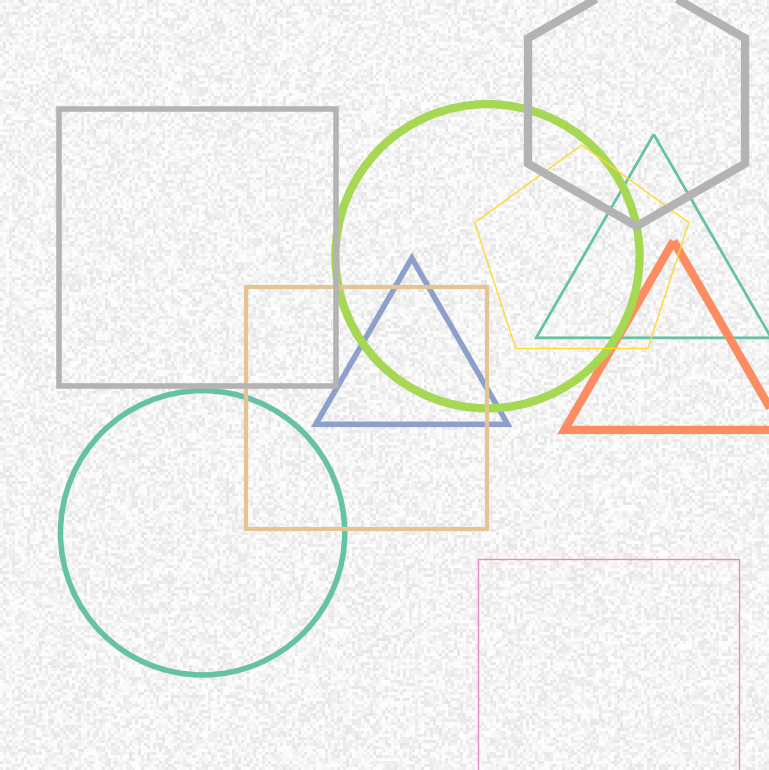[{"shape": "circle", "thickness": 2, "radius": 0.92, "center": [0.263, 0.308]}, {"shape": "triangle", "thickness": 1, "radius": 0.88, "center": [0.849, 0.649]}, {"shape": "triangle", "thickness": 3, "radius": 0.82, "center": [0.875, 0.523]}, {"shape": "triangle", "thickness": 2, "radius": 0.72, "center": [0.535, 0.521]}, {"shape": "square", "thickness": 0.5, "radius": 0.85, "center": [0.79, 0.105]}, {"shape": "circle", "thickness": 3, "radius": 0.99, "center": [0.633, 0.667]}, {"shape": "pentagon", "thickness": 0.5, "radius": 0.73, "center": [0.756, 0.666]}, {"shape": "square", "thickness": 1.5, "radius": 0.78, "center": [0.476, 0.47]}, {"shape": "square", "thickness": 2, "radius": 0.9, "center": [0.257, 0.679]}, {"shape": "hexagon", "thickness": 3, "radius": 0.81, "center": [0.827, 0.869]}]